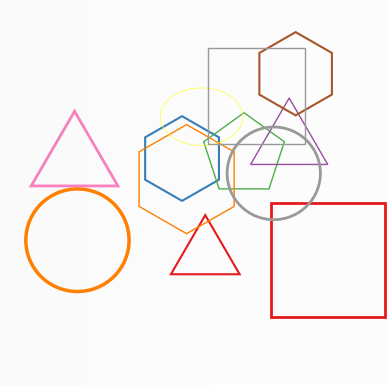[{"shape": "square", "thickness": 2, "radius": 0.74, "center": [0.847, 0.326]}, {"shape": "triangle", "thickness": 1.5, "radius": 0.51, "center": [0.53, 0.339]}, {"shape": "hexagon", "thickness": 1.5, "radius": 0.55, "center": [0.47, 0.588]}, {"shape": "pentagon", "thickness": 1, "radius": 0.55, "center": [0.63, 0.598]}, {"shape": "triangle", "thickness": 1, "radius": 0.57, "center": [0.746, 0.63]}, {"shape": "circle", "thickness": 2.5, "radius": 0.67, "center": [0.2, 0.376]}, {"shape": "hexagon", "thickness": 1, "radius": 0.71, "center": [0.482, 0.535]}, {"shape": "oval", "thickness": 0.5, "radius": 0.53, "center": [0.52, 0.697]}, {"shape": "hexagon", "thickness": 1.5, "radius": 0.54, "center": [0.763, 0.808]}, {"shape": "triangle", "thickness": 2, "radius": 0.65, "center": [0.192, 0.582]}, {"shape": "circle", "thickness": 2, "radius": 0.6, "center": [0.706, 0.55]}, {"shape": "square", "thickness": 1, "radius": 0.62, "center": [0.661, 0.751]}]